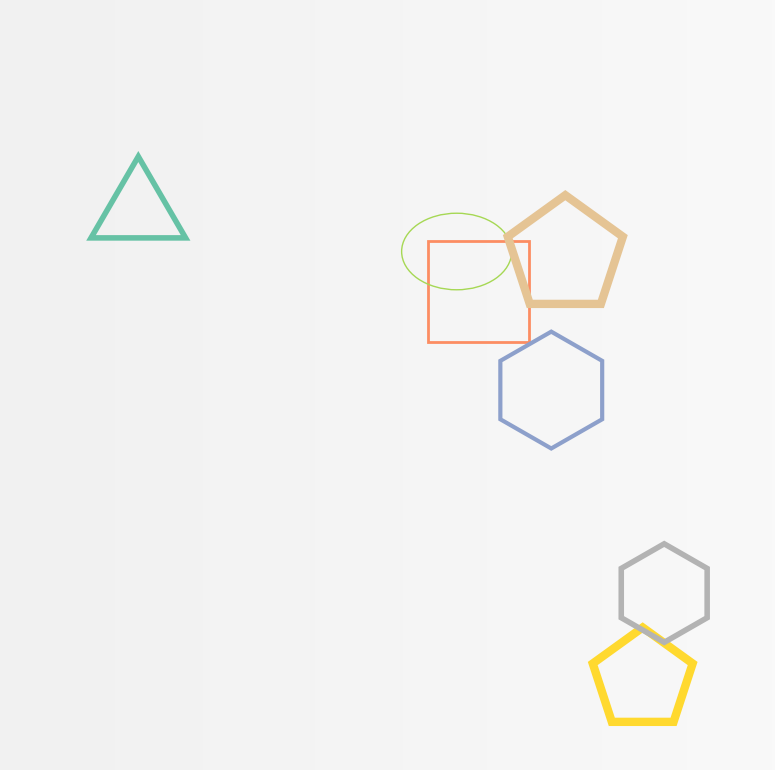[{"shape": "triangle", "thickness": 2, "radius": 0.35, "center": [0.178, 0.726]}, {"shape": "square", "thickness": 1, "radius": 0.33, "center": [0.618, 0.621]}, {"shape": "hexagon", "thickness": 1.5, "radius": 0.38, "center": [0.711, 0.493]}, {"shape": "oval", "thickness": 0.5, "radius": 0.36, "center": [0.589, 0.673]}, {"shape": "pentagon", "thickness": 3, "radius": 0.34, "center": [0.829, 0.117]}, {"shape": "pentagon", "thickness": 3, "radius": 0.39, "center": [0.729, 0.668]}, {"shape": "hexagon", "thickness": 2, "radius": 0.32, "center": [0.857, 0.23]}]